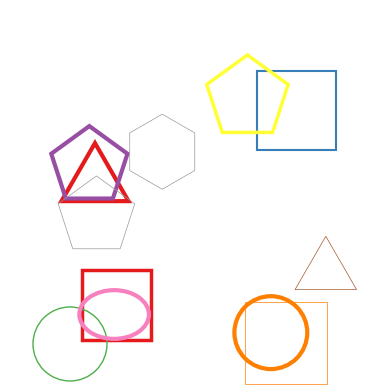[{"shape": "triangle", "thickness": 3, "radius": 0.5, "center": [0.247, 0.528]}, {"shape": "square", "thickness": 2.5, "radius": 0.45, "center": [0.303, 0.207]}, {"shape": "square", "thickness": 1.5, "radius": 0.51, "center": [0.771, 0.714]}, {"shape": "circle", "thickness": 1, "radius": 0.48, "center": [0.182, 0.107]}, {"shape": "pentagon", "thickness": 3, "radius": 0.52, "center": [0.232, 0.569]}, {"shape": "circle", "thickness": 3, "radius": 0.47, "center": [0.703, 0.136]}, {"shape": "square", "thickness": 0.5, "radius": 0.53, "center": [0.742, 0.109]}, {"shape": "pentagon", "thickness": 2.5, "radius": 0.56, "center": [0.643, 0.746]}, {"shape": "triangle", "thickness": 0.5, "radius": 0.46, "center": [0.846, 0.294]}, {"shape": "oval", "thickness": 3, "radius": 0.45, "center": [0.296, 0.183]}, {"shape": "hexagon", "thickness": 0.5, "radius": 0.49, "center": [0.421, 0.606]}, {"shape": "pentagon", "thickness": 0.5, "radius": 0.52, "center": [0.251, 0.438]}]